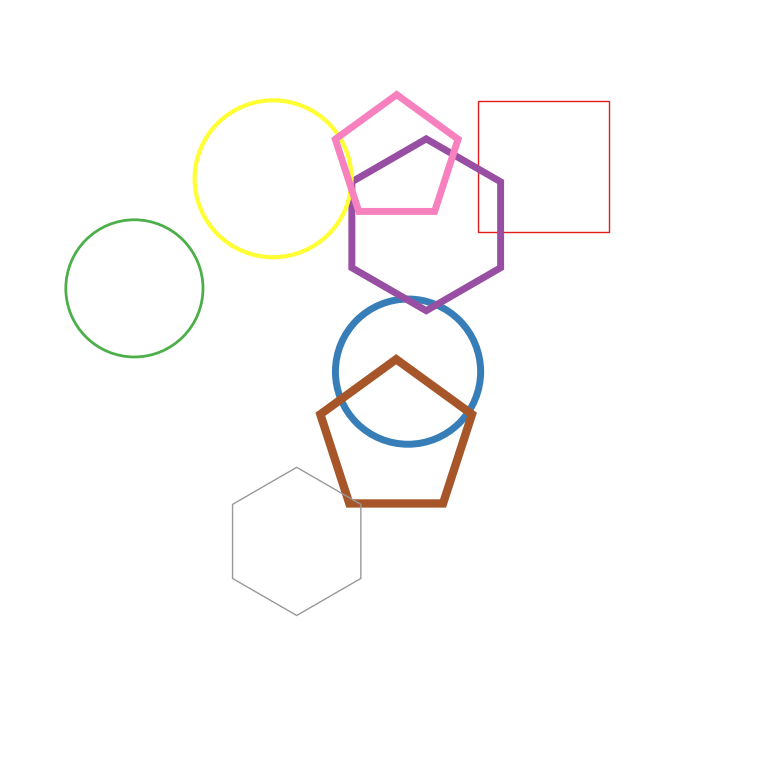[{"shape": "square", "thickness": 0.5, "radius": 0.43, "center": [0.706, 0.784]}, {"shape": "circle", "thickness": 2.5, "radius": 0.47, "center": [0.53, 0.517]}, {"shape": "circle", "thickness": 1, "radius": 0.45, "center": [0.175, 0.625]}, {"shape": "hexagon", "thickness": 2.5, "radius": 0.56, "center": [0.554, 0.708]}, {"shape": "circle", "thickness": 1.5, "radius": 0.51, "center": [0.355, 0.768]}, {"shape": "pentagon", "thickness": 3, "radius": 0.52, "center": [0.515, 0.43]}, {"shape": "pentagon", "thickness": 2.5, "radius": 0.42, "center": [0.515, 0.793]}, {"shape": "hexagon", "thickness": 0.5, "radius": 0.48, "center": [0.385, 0.297]}]